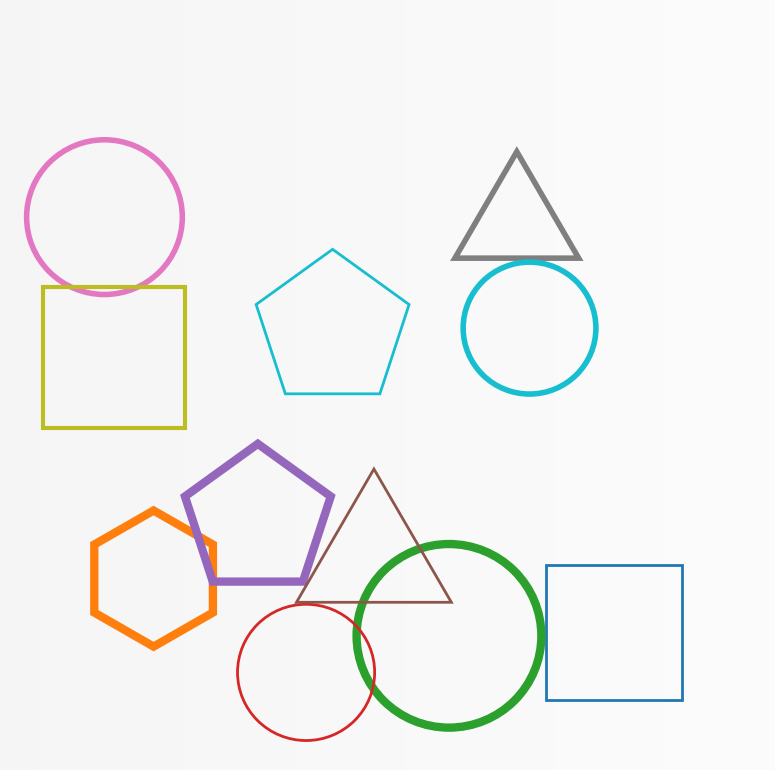[{"shape": "square", "thickness": 1, "radius": 0.44, "center": [0.792, 0.179]}, {"shape": "hexagon", "thickness": 3, "radius": 0.44, "center": [0.198, 0.249]}, {"shape": "circle", "thickness": 3, "radius": 0.6, "center": [0.579, 0.174]}, {"shape": "circle", "thickness": 1, "radius": 0.44, "center": [0.395, 0.127]}, {"shape": "pentagon", "thickness": 3, "radius": 0.49, "center": [0.333, 0.325]}, {"shape": "triangle", "thickness": 1, "radius": 0.58, "center": [0.482, 0.276]}, {"shape": "circle", "thickness": 2, "radius": 0.5, "center": [0.135, 0.718]}, {"shape": "triangle", "thickness": 2, "radius": 0.46, "center": [0.667, 0.711]}, {"shape": "square", "thickness": 1.5, "radius": 0.46, "center": [0.147, 0.536]}, {"shape": "circle", "thickness": 2, "radius": 0.43, "center": [0.683, 0.574]}, {"shape": "pentagon", "thickness": 1, "radius": 0.52, "center": [0.429, 0.572]}]